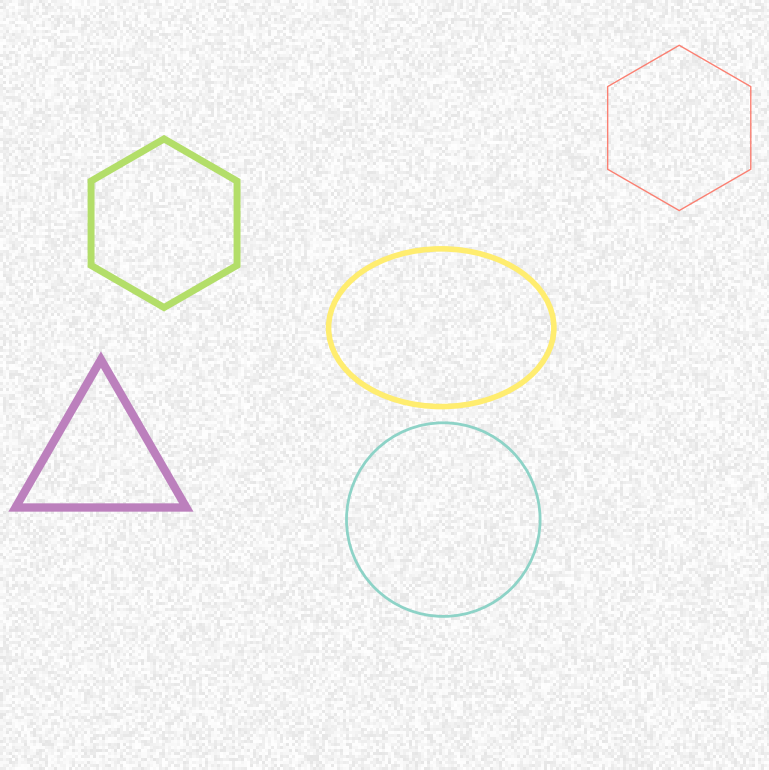[{"shape": "circle", "thickness": 1, "radius": 0.63, "center": [0.576, 0.325]}, {"shape": "hexagon", "thickness": 0.5, "radius": 0.54, "center": [0.882, 0.834]}, {"shape": "hexagon", "thickness": 2.5, "radius": 0.55, "center": [0.213, 0.71]}, {"shape": "triangle", "thickness": 3, "radius": 0.64, "center": [0.131, 0.405]}, {"shape": "oval", "thickness": 2, "radius": 0.73, "center": [0.573, 0.574]}]